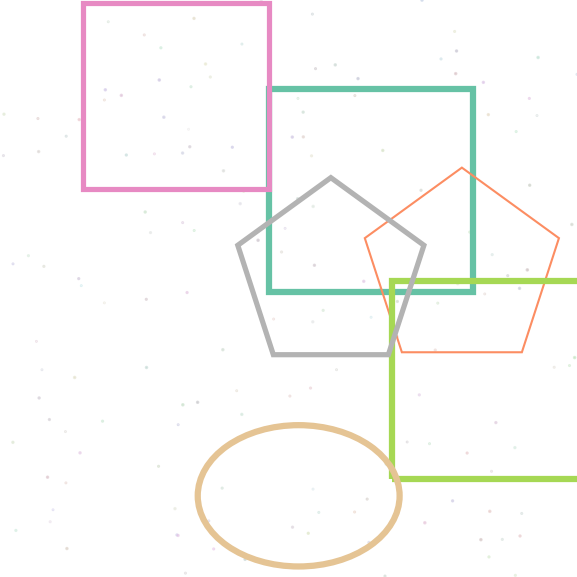[{"shape": "square", "thickness": 3, "radius": 0.88, "center": [0.642, 0.669]}, {"shape": "pentagon", "thickness": 1, "radius": 0.88, "center": [0.8, 0.532]}, {"shape": "square", "thickness": 2.5, "radius": 0.81, "center": [0.306, 0.834]}, {"shape": "square", "thickness": 3, "radius": 0.85, "center": [0.85, 0.341]}, {"shape": "oval", "thickness": 3, "radius": 0.87, "center": [0.517, 0.141]}, {"shape": "pentagon", "thickness": 2.5, "radius": 0.85, "center": [0.573, 0.522]}]